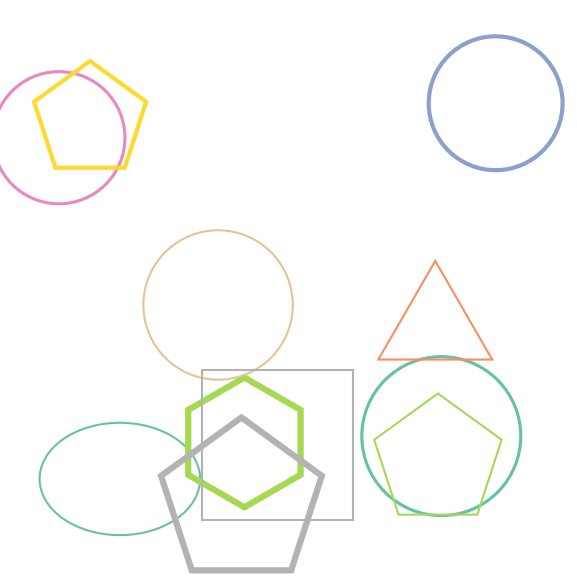[{"shape": "circle", "thickness": 1.5, "radius": 0.69, "center": [0.764, 0.244]}, {"shape": "oval", "thickness": 1, "radius": 0.69, "center": [0.208, 0.17]}, {"shape": "triangle", "thickness": 1, "radius": 0.57, "center": [0.754, 0.433]}, {"shape": "circle", "thickness": 2, "radius": 0.58, "center": [0.858, 0.82]}, {"shape": "circle", "thickness": 1.5, "radius": 0.57, "center": [0.102, 0.761]}, {"shape": "pentagon", "thickness": 1, "radius": 0.58, "center": [0.758, 0.202]}, {"shape": "hexagon", "thickness": 3, "radius": 0.56, "center": [0.423, 0.233]}, {"shape": "pentagon", "thickness": 2, "radius": 0.51, "center": [0.156, 0.791]}, {"shape": "circle", "thickness": 1, "radius": 0.65, "center": [0.378, 0.471]}, {"shape": "square", "thickness": 1, "radius": 0.65, "center": [0.481, 0.228]}, {"shape": "pentagon", "thickness": 3, "radius": 0.73, "center": [0.418, 0.13]}]